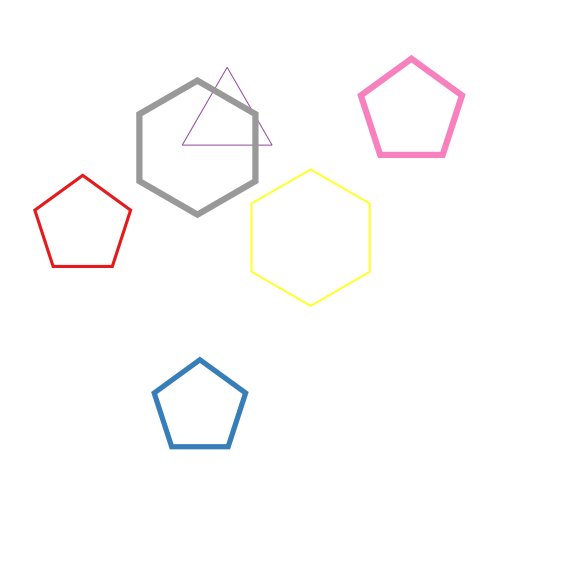[{"shape": "pentagon", "thickness": 1.5, "radius": 0.44, "center": [0.143, 0.608]}, {"shape": "pentagon", "thickness": 2.5, "radius": 0.42, "center": [0.346, 0.293]}, {"shape": "triangle", "thickness": 0.5, "radius": 0.45, "center": [0.393, 0.793]}, {"shape": "hexagon", "thickness": 1, "radius": 0.59, "center": [0.538, 0.588]}, {"shape": "pentagon", "thickness": 3, "radius": 0.46, "center": [0.712, 0.805]}, {"shape": "hexagon", "thickness": 3, "radius": 0.58, "center": [0.342, 0.744]}]